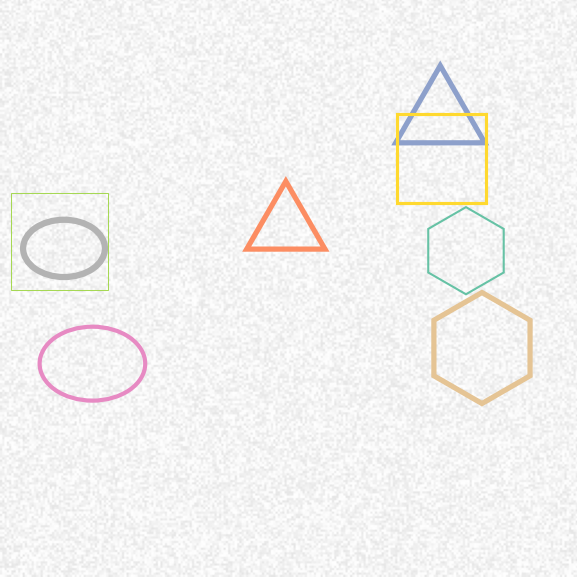[{"shape": "hexagon", "thickness": 1, "radius": 0.38, "center": [0.807, 0.565]}, {"shape": "triangle", "thickness": 2.5, "radius": 0.39, "center": [0.495, 0.607]}, {"shape": "triangle", "thickness": 2.5, "radius": 0.45, "center": [0.762, 0.796]}, {"shape": "oval", "thickness": 2, "radius": 0.46, "center": [0.16, 0.369]}, {"shape": "square", "thickness": 0.5, "radius": 0.42, "center": [0.103, 0.582]}, {"shape": "square", "thickness": 1.5, "radius": 0.39, "center": [0.765, 0.725]}, {"shape": "hexagon", "thickness": 2.5, "radius": 0.48, "center": [0.835, 0.397]}, {"shape": "oval", "thickness": 3, "radius": 0.35, "center": [0.111, 0.569]}]